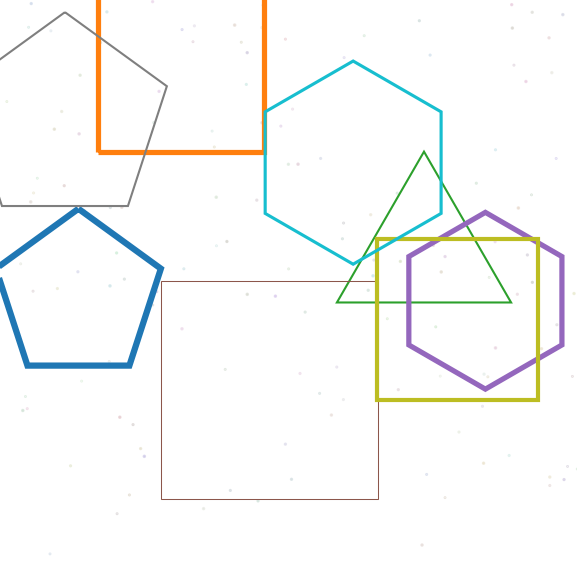[{"shape": "pentagon", "thickness": 3, "radius": 0.75, "center": [0.136, 0.488]}, {"shape": "square", "thickness": 2.5, "radius": 0.72, "center": [0.313, 0.88]}, {"shape": "triangle", "thickness": 1, "radius": 0.87, "center": [0.734, 0.562]}, {"shape": "hexagon", "thickness": 2.5, "radius": 0.77, "center": [0.84, 0.478]}, {"shape": "square", "thickness": 0.5, "radius": 0.94, "center": [0.467, 0.324]}, {"shape": "pentagon", "thickness": 1, "radius": 0.93, "center": [0.112, 0.793]}, {"shape": "square", "thickness": 2, "radius": 0.69, "center": [0.792, 0.446]}, {"shape": "hexagon", "thickness": 1.5, "radius": 0.88, "center": [0.611, 0.718]}]